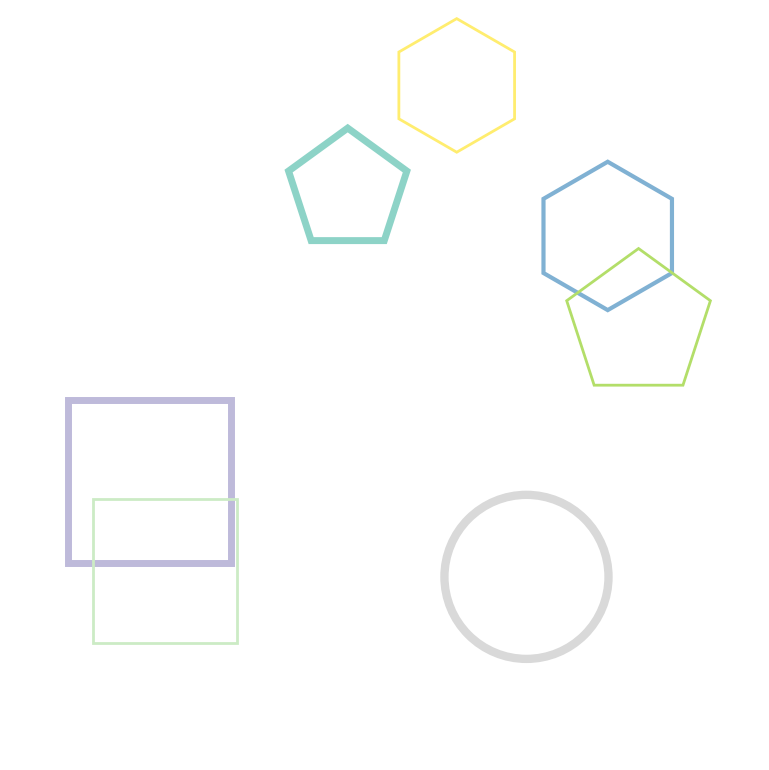[{"shape": "pentagon", "thickness": 2.5, "radius": 0.4, "center": [0.452, 0.753]}, {"shape": "square", "thickness": 2.5, "radius": 0.53, "center": [0.194, 0.374]}, {"shape": "hexagon", "thickness": 1.5, "radius": 0.48, "center": [0.789, 0.694]}, {"shape": "pentagon", "thickness": 1, "radius": 0.49, "center": [0.829, 0.579]}, {"shape": "circle", "thickness": 3, "radius": 0.53, "center": [0.684, 0.251]}, {"shape": "square", "thickness": 1, "radius": 0.47, "center": [0.214, 0.258]}, {"shape": "hexagon", "thickness": 1, "radius": 0.43, "center": [0.593, 0.889]}]